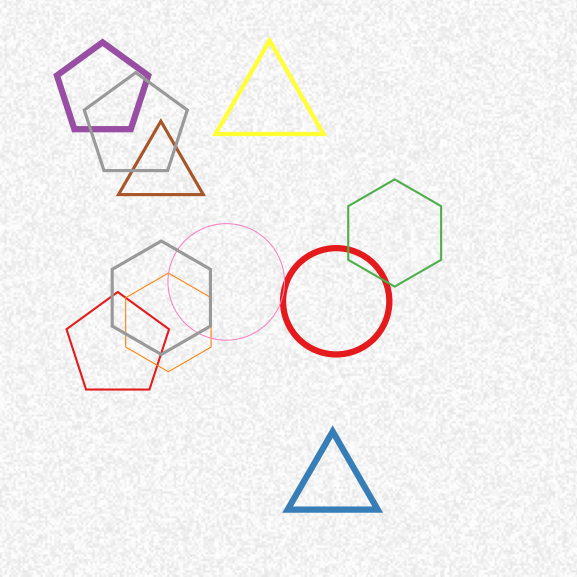[{"shape": "pentagon", "thickness": 1, "radius": 0.47, "center": [0.204, 0.4]}, {"shape": "circle", "thickness": 3, "radius": 0.46, "center": [0.582, 0.477]}, {"shape": "triangle", "thickness": 3, "radius": 0.45, "center": [0.576, 0.162]}, {"shape": "hexagon", "thickness": 1, "radius": 0.46, "center": [0.683, 0.596]}, {"shape": "pentagon", "thickness": 3, "radius": 0.42, "center": [0.178, 0.843]}, {"shape": "hexagon", "thickness": 0.5, "radius": 0.43, "center": [0.292, 0.441]}, {"shape": "triangle", "thickness": 2, "radius": 0.54, "center": [0.467, 0.821]}, {"shape": "triangle", "thickness": 1.5, "radius": 0.42, "center": [0.279, 0.705]}, {"shape": "circle", "thickness": 0.5, "radius": 0.5, "center": [0.392, 0.511]}, {"shape": "hexagon", "thickness": 1.5, "radius": 0.49, "center": [0.279, 0.484]}, {"shape": "pentagon", "thickness": 1.5, "radius": 0.47, "center": [0.235, 0.78]}]